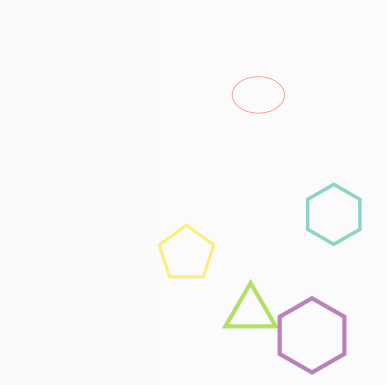[{"shape": "hexagon", "thickness": 2.5, "radius": 0.39, "center": [0.861, 0.443]}, {"shape": "oval", "thickness": 0.5, "radius": 0.34, "center": [0.667, 0.753]}, {"shape": "triangle", "thickness": 3, "radius": 0.37, "center": [0.647, 0.19]}, {"shape": "hexagon", "thickness": 3, "radius": 0.48, "center": [0.805, 0.129]}, {"shape": "pentagon", "thickness": 2, "radius": 0.37, "center": [0.481, 0.341]}]